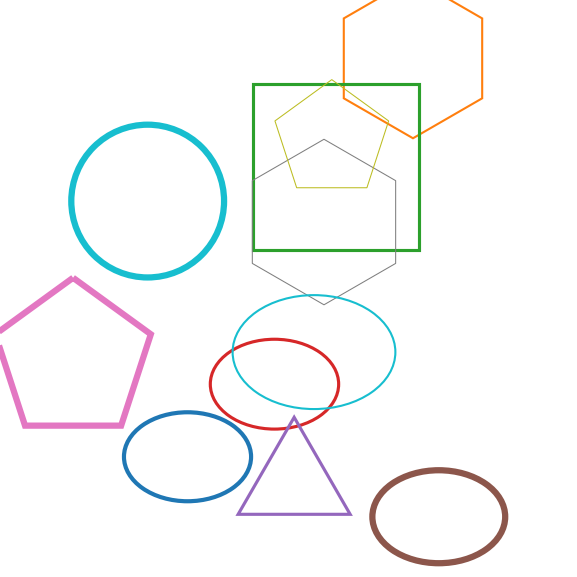[{"shape": "oval", "thickness": 2, "radius": 0.55, "center": [0.325, 0.208]}, {"shape": "hexagon", "thickness": 1, "radius": 0.69, "center": [0.715, 0.898]}, {"shape": "square", "thickness": 1.5, "radius": 0.72, "center": [0.581, 0.71]}, {"shape": "oval", "thickness": 1.5, "radius": 0.56, "center": [0.475, 0.334]}, {"shape": "triangle", "thickness": 1.5, "radius": 0.56, "center": [0.509, 0.165]}, {"shape": "oval", "thickness": 3, "radius": 0.57, "center": [0.76, 0.104]}, {"shape": "pentagon", "thickness": 3, "radius": 0.71, "center": [0.127, 0.377]}, {"shape": "hexagon", "thickness": 0.5, "radius": 0.72, "center": [0.561, 0.615]}, {"shape": "pentagon", "thickness": 0.5, "radius": 0.52, "center": [0.575, 0.758]}, {"shape": "circle", "thickness": 3, "radius": 0.66, "center": [0.256, 0.651]}, {"shape": "oval", "thickness": 1, "radius": 0.7, "center": [0.544, 0.389]}]